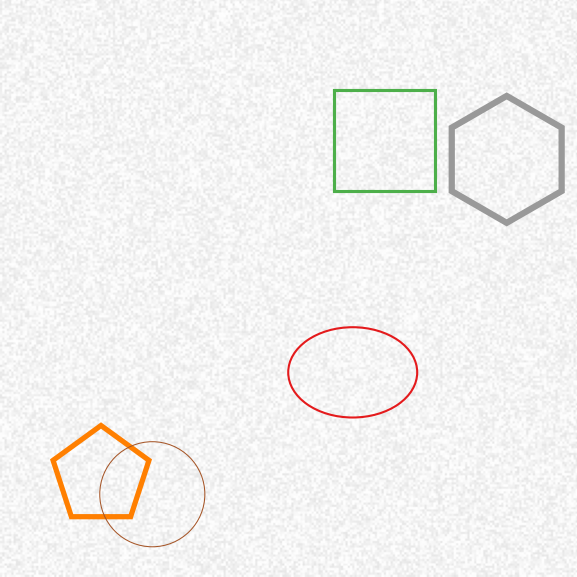[{"shape": "oval", "thickness": 1, "radius": 0.56, "center": [0.611, 0.354]}, {"shape": "square", "thickness": 1.5, "radius": 0.44, "center": [0.665, 0.756]}, {"shape": "pentagon", "thickness": 2.5, "radius": 0.44, "center": [0.175, 0.175]}, {"shape": "circle", "thickness": 0.5, "radius": 0.45, "center": [0.264, 0.143]}, {"shape": "hexagon", "thickness": 3, "radius": 0.55, "center": [0.877, 0.723]}]